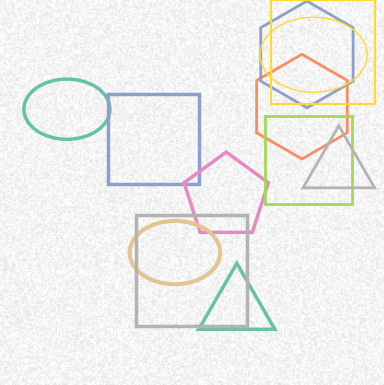[{"shape": "oval", "thickness": 2.5, "radius": 0.56, "center": [0.174, 0.716]}, {"shape": "triangle", "thickness": 2.5, "radius": 0.57, "center": [0.615, 0.202]}, {"shape": "hexagon", "thickness": 2, "radius": 0.68, "center": [0.784, 0.723]}, {"shape": "hexagon", "thickness": 2, "radius": 0.69, "center": [0.797, 0.859]}, {"shape": "square", "thickness": 2.5, "radius": 0.59, "center": [0.399, 0.639]}, {"shape": "pentagon", "thickness": 2.5, "radius": 0.58, "center": [0.588, 0.49]}, {"shape": "square", "thickness": 2, "radius": 0.57, "center": [0.8, 0.585]}, {"shape": "square", "thickness": 1.5, "radius": 0.67, "center": [0.839, 0.864]}, {"shape": "oval", "thickness": 1, "radius": 0.7, "center": [0.815, 0.858]}, {"shape": "oval", "thickness": 3, "radius": 0.59, "center": [0.454, 0.344]}, {"shape": "square", "thickness": 2.5, "radius": 0.72, "center": [0.498, 0.297]}, {"shape": "triangle", "thickness": 2, "radius": 0.54, "center": [0.88, 0.566]}]